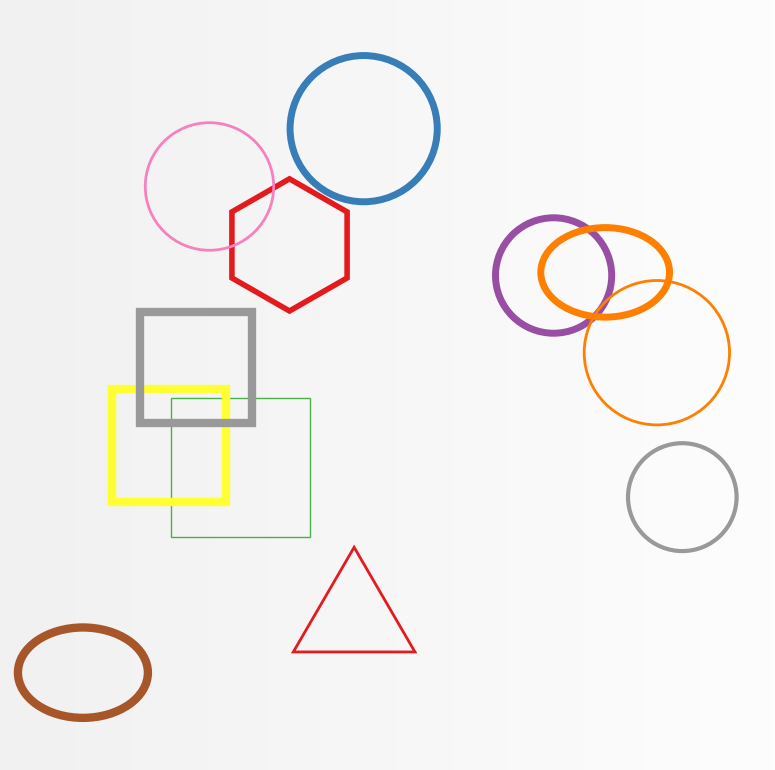[{"shape": "triangle", "thickness": 1, "radius": 0.45, "center": [0.457, 0.199]}, {"shape": "hexagon", "thickness": 2, "radius": 0.43, "center": [0.374, 0.682]}, {"shape": "circle", "thickness": 2.5, "radius": 0.47, "center": [0.469, 0.833]}, {"shape": "square", "thickness": 0.5, "radius": 0.45, "center": [0.31, 0.393]}, {"shape": "circle", "thickness": 2.5, "radius": 0.37, "center": [0.714, 0.642]}, {"shape": "circle", "thickness": 1, "radius": 0.47, "center": [0.848, 0.542]}, {"shape": "oval", "thickness": 2.5, "radius": 0.42, "center": [0.781, 0.646]}, {"shape": "square", "thickness": 3, "radius": 0.37, "center": [0.218, 0.422]}, {"shape": "oval", "thickness": 3, "radius": 0.42, "center": [0.107, 0.126]}, {"shape": "circle", "thickness": 1, "radius": 0.41, "center": [0.27, 0.758]}, {"shape": "circle", "thickness": 1.5, "radius": 0.35, "center": [0.88, 0.354]}, {"shape": "square", "thickness": 3, "radius": 0.36, "center": [0.253, 0.523]}]